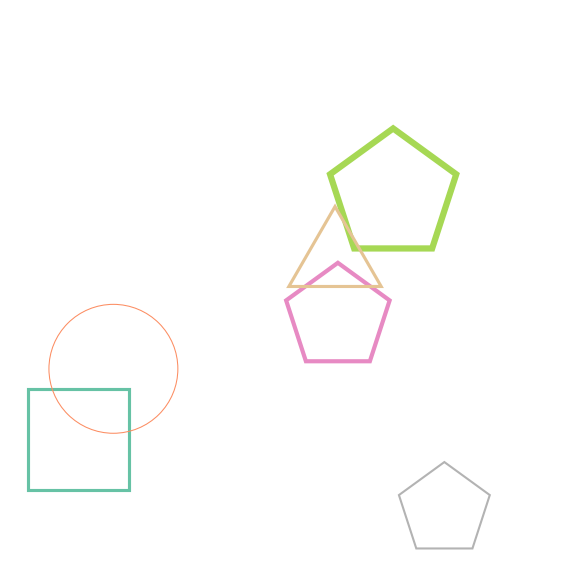[{"shape": "square", "thickness": 1.5, "radius": 0.44, "center": [0.136, 0.237]}, {"shape": "circle", "thickness": 0.5, "radius": 0.56, "center": [0.196, 0.361]}, {"shape": "pentagon", "thickness": 2, "radius": 0.47, "center": [0.585, 0.45]}, {"shape": "pentagon", "thickness": 3, "radius": 0.57, "center": [0.681, 0.662]}, {"shape": "triangle", "thickness": 1.5, "radius": 0.46, "center": [0.58, 0.549]}, {"shape": "pentagon", "thickness": 1, "radius": 0.41, "center": [0.769, 0.116]}]